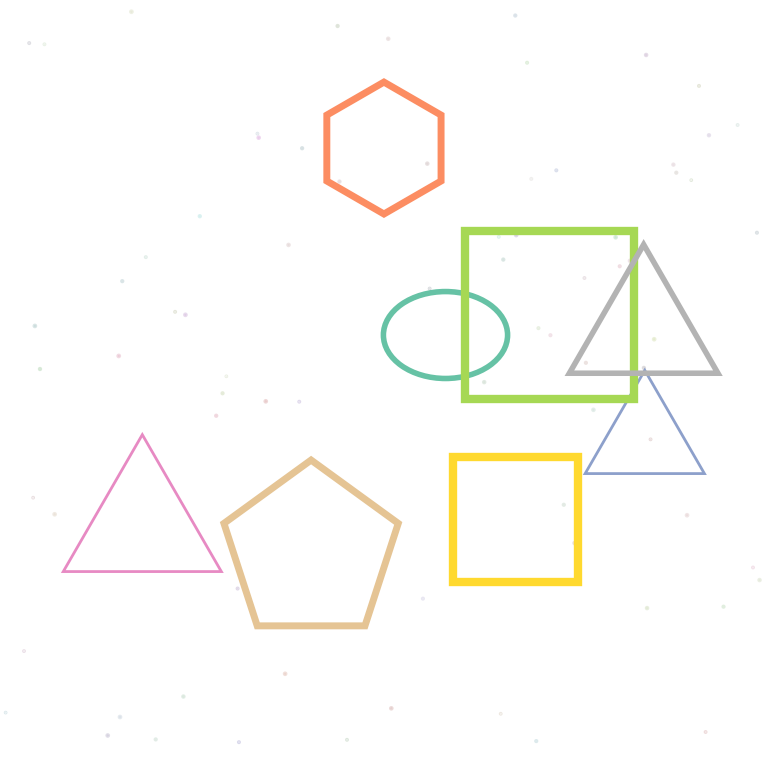[{"shape": "oval", "thickness": 2, "radius": 0.4, "center": [0.579, 0.565]}, {"shape": "hexagon", "thickness": 2.5, "radius": 0.43, "center": [0.499, 0.808]}, {"shape": "triangle", "thickness": 1, "radius": 0.45, "center": [0.837, 0.43]}, {"shape": "triangle", "thickness": 1, "radius": 0.59, "center": [0.185, 0.317]}, {"shape": "square", "thickness": 3, "radius": 0.55, "center": [0.714, 0.591]}, {"shape": "square", "thickness": 3, "radius": 0.41, "center": [0.67, 0.325]}, {"shape": "pentagon", "thickness": 2.5, "radius": 0.6, "center": [0.404, 0.283]}, {"shape": "triangle", "thickness": 2, "radius": 0.56, "center": [0.836, 0.571]}]